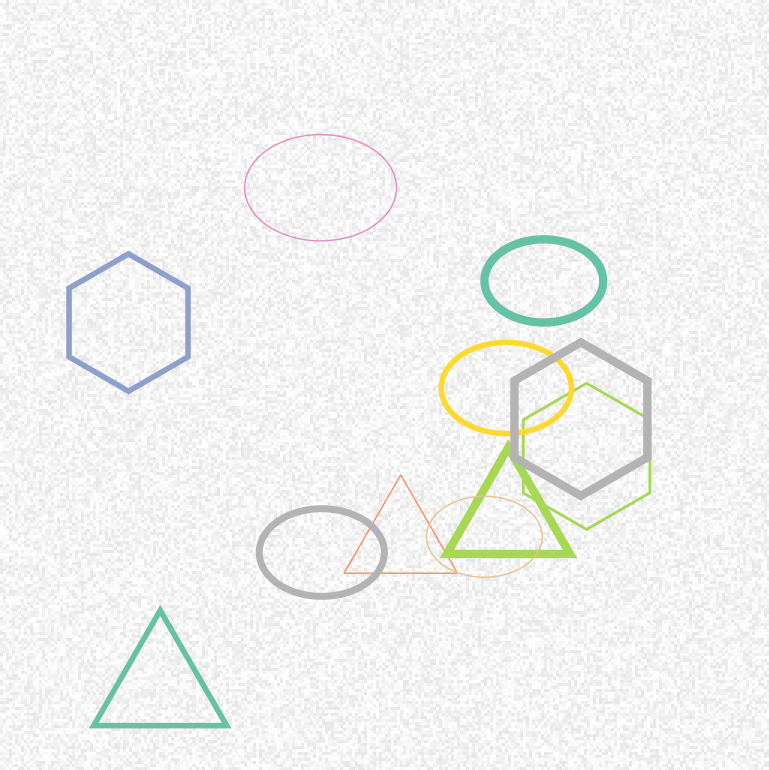[{"shape": "oval", "thickness": 3, "radius": 0.39, "center": [0.706, 0.635]}, {"shape": "triangle", "thickness": 2, "radius": 0.5, "center": [0.208, 0.107]}, {"shape": "triangle", "thickness": 0.5, "radius": 0.43, "center": [0.52, 0.298]}, {"shape": "hexagon", "thickness": 2, "radius": 0.45, "center": [0.167, 0.581]}, {"shape": "oval", "thickness": 0.5, "radius": 0.49, "center": [0.416, 0.756]}, {"shape": "triangle", "thickness": 3, "radius": 0.46, "center": [0.66, 0.327]}, {"shape": "hexagon", "thickness": 1, "radius": 0.47, "center": [0.762, 0.407]}, {"shape": "oval", "thickness": 2, "radius": 0.42, "center": [0.658, 0.496]}, {"shape": "oval", "thickness": 0.5, "radius": 0.38, "center": [0.629, 0.303]}, {"shape": "hexagon", "thickness": 3, "radius": 0.5, "center": [0.754, 0.456]}, {"shape": "oval", "thickness": 2.5, "radius": 0.41, "center": [0.418, 0.282]}]